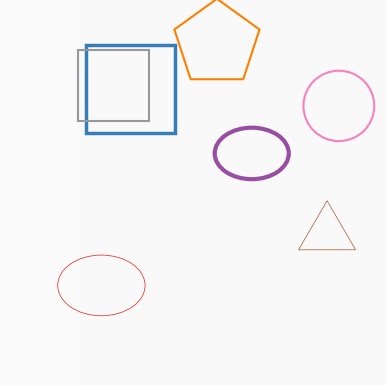[{"shape": "oval", "thickness": 0.5, "radius": 0.56, "center": [0.262, 0.259]}, {"shape": "square", "thickness": 2.5, "radius": 0.57, "center": [0.336, 0.768]}, {"shape": "oval", "thickness": 3, "radius": 0.48, "center": [0.65, 0.601]}, {"shape": "pentagon", "thickness": 1.5, "radius": 0.58, "center": [0.56, 0.888]}, {"shape": "triangle", "thickness": 0.5, "radius": 0.43, "center": [0.844, 0.394]}, {"shape": "circle", "thickness": 1.5, "radius": 0.46, "center": [0.874, 0.725]}, {"shape": "square", "thickness": 1.5, "radius": 0.46, "center": [0.292, 0.778]}]